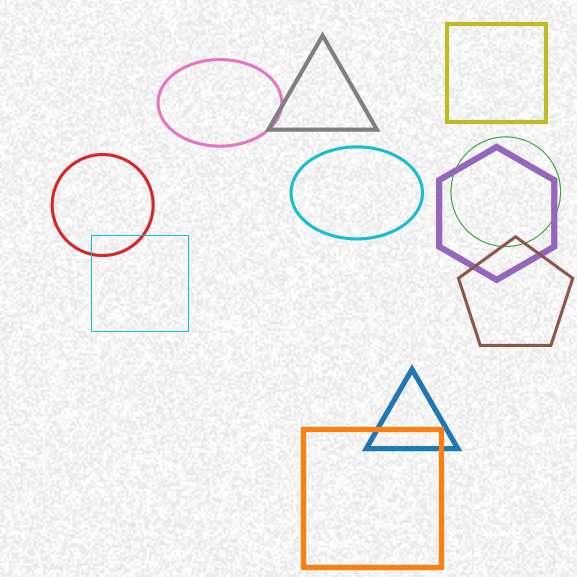[{"shape": "triangle", "thickness": 2.5, "radius": 0.46, "center": [0.713, 0.268]}, {"shape": "square", "thickness": 2.5, "radius": 0.6, "center": [0.645, 0.137]}, {"shape": "circle", "thickness": 0.5, "radius": 0.47, "center": [0.876, 0.667]}, {"shape": "circle", "thickness": 1.5, "radius": 0.44, "center": [0.178, 0.644]}, {"shape": "hexagon", "thickness": 3, "radius": 0.58, "center": [0.86, 0.63]}, {"shape": "pentagon", "thickness": 1.5, "radius": 0.52, "center": [0.893, 0.485]}, {"shape": "oval", "thickness": 1.5, "radius": 0.54, "center": [0.381, 0.821]}, {"shape": "triangle", "thickness": 2, "radius": 0.54, "center": [0.559, 0.829]}, {"shape": "square", "thickness": 2, "radius": 0.43, "center": [0.86, 0.873]}, {"shape": "square", "thickness": 0.5, "radius": 0.42, "center": [0.242, 0.509]}, {"shape": "oval", "thickness": 1.5, "radius": 0.57, "center": [0.618, 0.665]}]